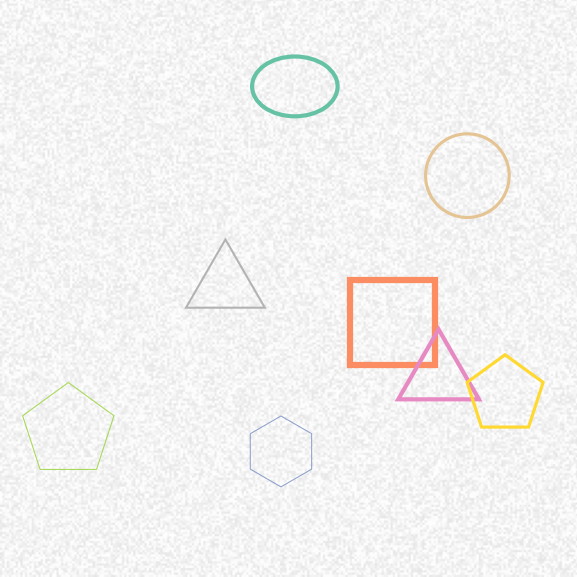[{"shape": "oval", "thickness": 2, "radius": 0.37, "center": [0.511, 0.85]}, {"shape": "square", "thickness": 3, "radius": 0.37, "center": [0.679, 0.441]}, {"shape": "hexagon", "thickness": 0.5, "radius": 0.31, "center": [0.487, 0.217]}, {"shape": "triangle", "thickness": 2, "radius": 0.4, "center": [0.759, 0.348]}, {"shape": "pentagon", "thickness": 0.5, "radius": 0.42, "center": [0.118, 0.254]}, {"shape": "pentagon", "thickness": 1.5, "radius": 0.35, "center": [0.875, 0.316]}, {"shape": "circle", "thickness": 1.5, "radius": 0.36, "center": [0.809, 0.695]}, {"shape": "triangle", "thickness": 1, "radius": 0.39, "center": [0.39, 0.506]}]